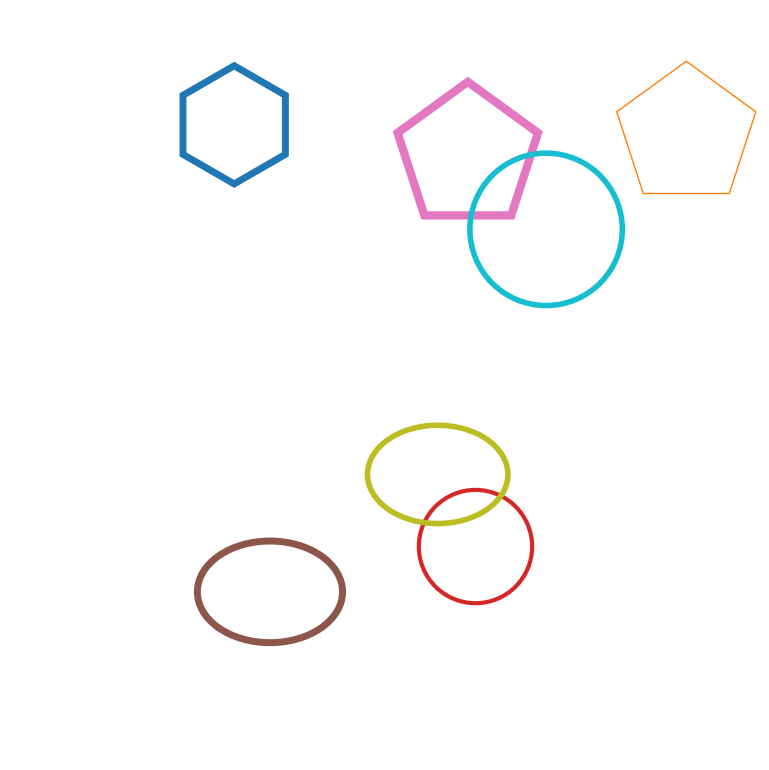[{"shape": "hexagon", "thickness": 2.5, "radius": 0.38, "center": [0.304, 0.838]}, {"shape": "pentagon", "thickness": 0.5, "radius": 0.47, "center": [0.891, 0.825]}, {"shape": "circle", "thickness": 1.5, "radius": 0.37, "center": [0.618, 0.29]}, {"shape": "oval", "thickness": 2.5, "radius": 0.47, "center": [0.351, 0.231]}, {"shape": "pentagon", "thickness": 3, "radius": 0.48, "center": [0.608, 0.798]}, {"shape": "oval", "thickness": 2, "radius": 0.46, "center": [0.568, 0.384]}, {"shape": "circle", "thickness": 2, "radius": 0.49, "center": [0.709, 0.702]}]